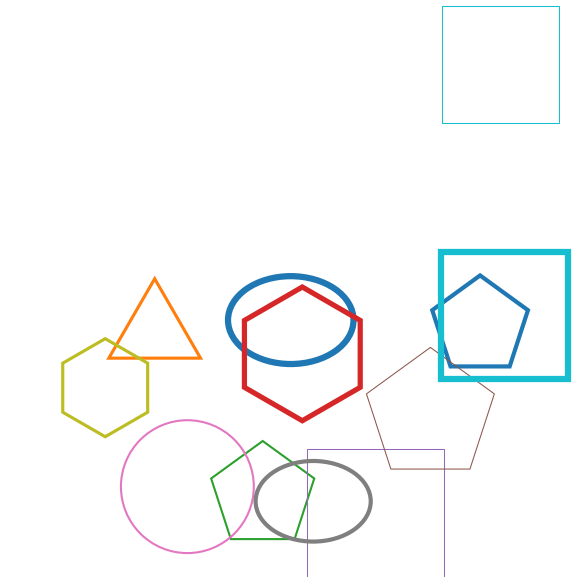[{"shape": "pentagon", "thickness": 2, "radius": 0.44, "center": [0.831, 0.435]}, {"shape": "oval", "thickness": 3, "radius": 0.54, "center": [0.503, 0.445]}, {"shape": "triangle", "thickness": 1.5, "radius": 0.46, "center": [0.268, 0.425]}, {"shape": "pentagon", "thickness": 1, "radius": 0.47, "center": [0.455, 0.142]}, {"shape": "hexagon", "thickness": 2.5, "radius": 0.58, "center": [0.524, 0.386]}, {"shape": "square", "thickness": 0.5, "radius": 0.59, "center": [0.65, 0.104]}, {"shape": "pentagon", "thickness": 0.5, "radius": 0.58, "center": [0.745, 0.281]}, {"shape": "circle", "thickness": 1, "radius": 0.58, "center": [0.324, 0.156]}, {"shape": "oval", "thickness": 2, "radius": 0.5, "center": [0.542, 0.131]}, {"shape": "hexagon", "thickness": 1.5, "radius": 0.42, "center": [0.182, 0.328]}, {"shape": "square", "thickness": 0.5, "radius": 0.51, "center": [0.866, 0.888]}, {"shape": "square", "thickness": 3, "radius": 0.55, "center": [0.874, 0.453]}]